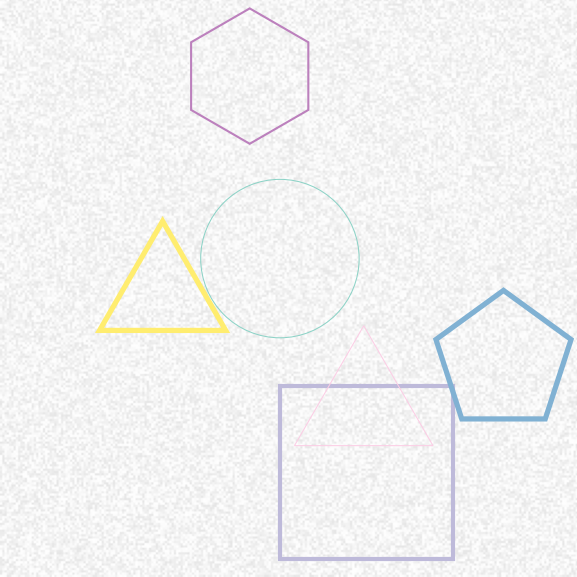[{"shape": "circle", "thickness": 0.5, "radius": 0.69, "center": [0.485, 0.551]}, {"shape": "square", "thickness": 2, "radius": 0.75, "center": [0.635, 0.181]}, {"shape": "pentagon", "thickness": 2.5, "radius": 0.62, "center": [0.872, 0.373]}, {"shape": "triangle", "thickness": 0.5, "radius": 0.69, "center": [0.63, 0.297]}, {"shape": "hexagon", "thickness": 1, "radius": 0.59, "center": [0.432, 0.867]}, {"shape": "triangle", "thickness": 2.5, "radius": 0.63, "center": [0.282, 0.49]}]